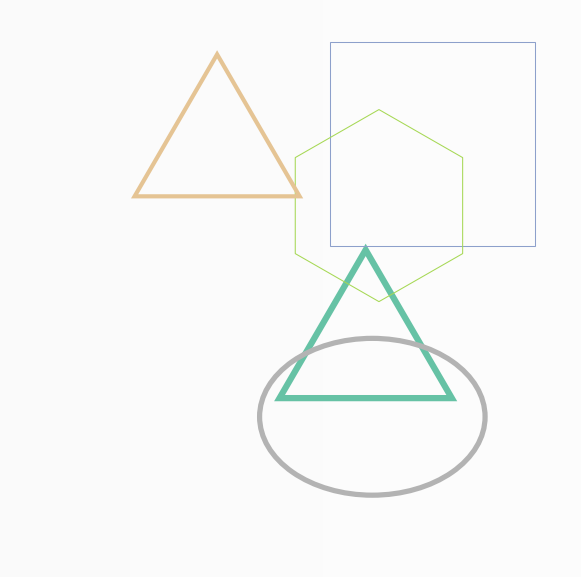[{"shape": "triangle", "thickness": 3, "radius": 0.86, "center": [0.629, 0.395]}, {"shape": "square", "thickness": 0.5, "radius": 0.88, "center": [0.744, 0.75]}, {"shape": "hexagon", "thickness": 0.5, "radius": 0.83, "center": [0.652, 0.643]}, {"shape": "triangle", "thickness": 2, "radius": 0.82, "center": [0.374, 0.741]}, {"shape": "oval", "thickness": 2.5, "radius": 0.97, "center": [0.641, 0.277]}]